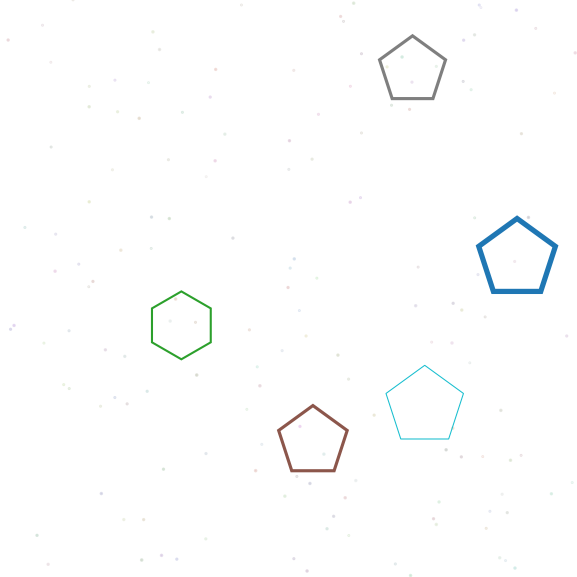[{"shape": "pentagon", "thickness": 2.5, "radius": 0.35, "center": [0.895, 0.551]}, {"shape": "hexagon", "thickness": 1, "radius": 0.29, "center": [0.314, 0.436]}, {"shape": "pentagon", "thickness": 1.5, "radius": 0.31, "center": [0.542, 0.234]}, {"shape": "pentagon", "thickness": 1.5, "radius": 0.3, "center": [0.714, 0.877]}, {"shape": "pentagon", "thickness": 0.5, "radius": 0.35, "center": [0.735, 0.296]}]